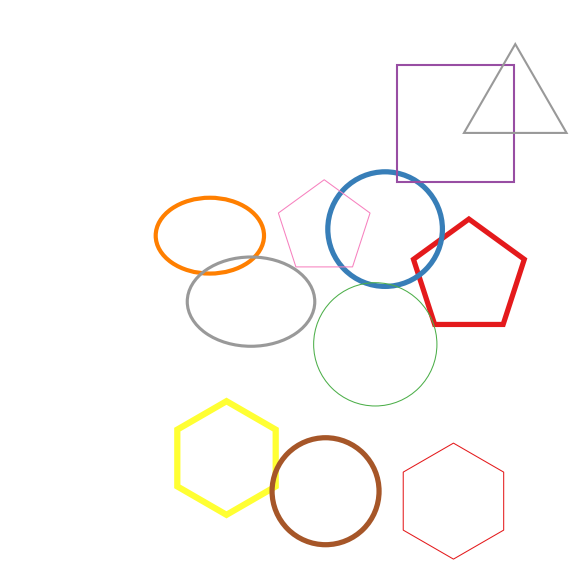[{"shape": "pentagon", "thickness": 2.5, "radius": 0.5, "center": [0.812, 0.519]}, {"shape": "hexagon", "thickness": 0.5, "radius": 0.5, "center": [0.785, 0.131]}, {"shape": "circle", "thickness": 2.5, "radius": 0.5, "center": [0.667, 0.602]}, {"shape": "circle", "thickness": 0.5, "radius": 0.53, "center": [0.65, 0.403]}, {"shape": "square", "thickness": 1, "radius": 0.51, "center": [0.789, 0.785]}, {"shape": "oval", "thickness": 2, "radius": 0.47, "center": [0.363, 0.591]}, {"shape": "hexagon", "thickness": 3, "radius": 0.49, "center": [0.392, 0.206]}, {"shape": "circle", "thickness": 2.5, "radius": 0.46, "center": [0.564, 0.149]}, {"shape": "pentagon", "thickness": 0.5, "radius": 0.42, "center": [0.561, 0.604]}, {"shape": "oval", "thickness": 1.5, "radius": 0.55, "center": [0.435, 0.477]}, {"shape": "triangle", "thickness": 1, "radius": 0.51, "center": [0.892, 0.82]}]